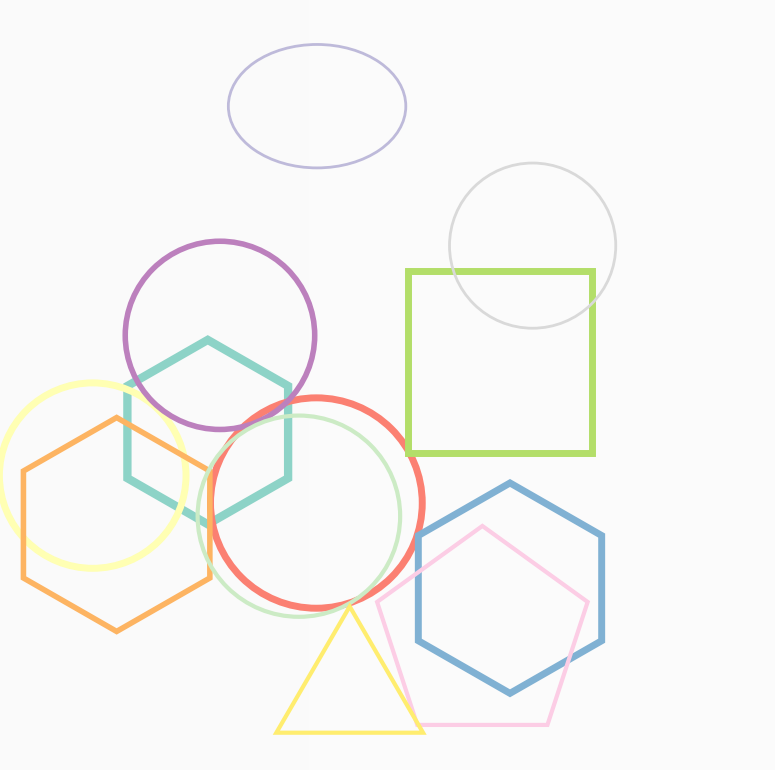[{"shape": "hexagon", "thickness": 3, "radius": 0.6, "center": [0.268, 0.439]}, {"shape": "circle", "thickness": 2.5, "radius": 0.6, "center": [0.12, 0.382]}, {"shape": "oval", "thickness": 1, "radius": 0.57, "center": [0.409, 0.862]}, {"shape": "circle", "thickness": 2.5, "radius": 0.68, "center": [0.408, 0.347]}, {"shape": "hexagon", "thickness": 2.5, "radius": 0.68, "center": [0.658, 0.236]}, {"shape": "hexagon", "thickness": 2, "radius": 0.69, "center": [0.151, 0.319]}, {"shape": "square", "thickness": 2.5, "radius": 0.59, "center": [0.645, 0.53]}, {"shape": "pentagon", "thickness": 1.5, "radius": 0.71, "center": [0.622, 0.174]}, {"shape": "circle", "thickness": 1, "radius": 0.54, "center": [0.687, 0.681]}, {"shape": "circle", "thickness": 2, "radius": 0.61, "center": [0.284, 0.564]}, {"shape": "circle", "thickness": 1.5, "radius": 0.65, "center": [0.386, 0.33]}, {"shape": "triangle", "thickness": 1.5, "radius": 0.55, "center": [0.451, 0.103]}]